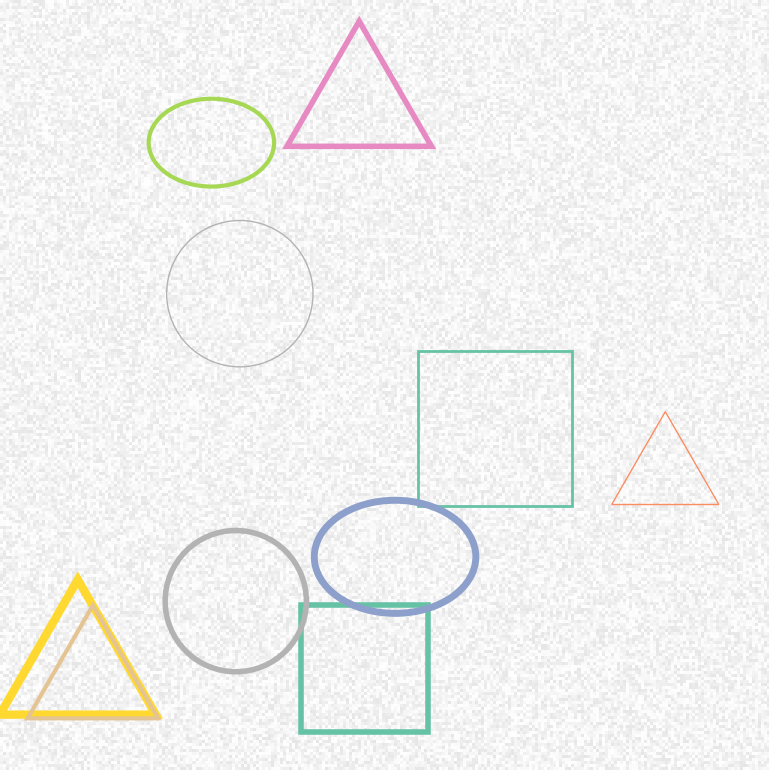[{"shape": "square", "thickness": 1, "radius": 0.5, "center": [0.643, 0.444]}, {"shape": "square", "thickness": 2, "radius": 0.41, "center": [0.473, 0.132]}, {"shape": "triangle", "thickness": 0.5, "radius": 0.4, "center": [0.864, 0.385]}, {"shape": "oval", "thickness": 2.5, "radius": 0.52, "center": [0.513, 0.277]}, {"shape": "triangle", "thickness": 2, "radius": 0.54, "center": [0.467, 0.864]}, {"shape": "oval", "thickness": 1.5, "radius": 0.41, "center": [0.275, 0.815]}, {"shape": "triangle", "thickness": 3, "radius": 0.58, "center": [0.101, 0.13]}, {"shape": "triangle", "thickness": 1.5, "radius": 0.49, "center": [0.121, 0.116]}, {"shape": "circle", "thickness": 0.5, "radius": 0.48, "center": [0.311, 0.619]}, {"shape": "circle", "thickness": 2, "radius": 0.46, "center": [0.306, 0.219]}]